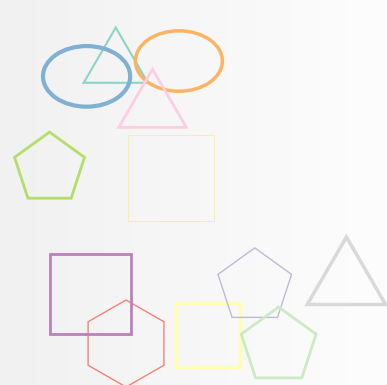[{"shape": "triangle", "thickness": 1.5, "radius": 0.48, "center": [0.299, 0.833]}, {"shape": "square", "thickness": 2.5, "radius": 0.41, "center": [0.537, 0.13]}, {"shape": "pentagon", "thickness": 1, "radius": 0.5, "center": [0.658, 0.256]}, {"shape": "hexagon", "thickness": 1, "radius": 0.56, "center": [0.325, 0.108]}, {"shape": "oval", "thickness": 3, "radius": 0.56, "center": [0.223, 0.802]}, {"shape": "oval", "thickness": 2.5, "radius": 0.56, "center": [0.462, 0.841]}, {"shape": "pentagon", "thickness": 2, "radius": 0.47, "center": [0.128, 0.562]}, {"shape": "triangle", "thickness": 2, "radius": 0.5, "center": [0.394, 0.72]}, {"shape": "triangle", "thickness": 2.5, "radius": 0.58, "center": [0.894, 0.267]}, {"shape": "square", "thickness": 2, "radius": 0.52, "center": [0.234, 0.236]}, {"shape": "pentagon", "thickness": 2, "radius": 0.51, "center": [0.719, 0.101]}, {"shape": "square", "thickness": 0.5, "radius": 0.56, "center": [0.441, 0.538]}]